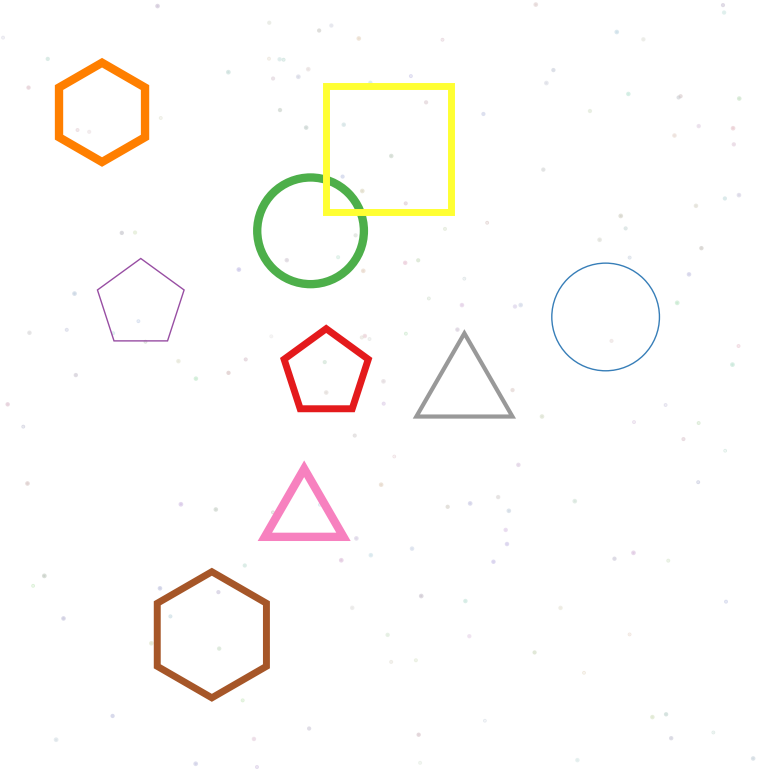[{"shape": "pentagon", "thickness": 2.5, "radius": 0.29, "center": [0.424, 0.516]}, {"shape": "circle", "thickness": 0.5, "radius": 0.35, "center": [0.787, 0.588]}, {"shape": "circle", "thickness": 3, "radius": 0.35, "center": [0.403, 0.7]}, {"shape": "pentagon", "thickness": 0.5, "radius": 0.3, "center": [0.183, 0.605]}, {"shape": "hexagon", "thickness": 3, "radius": 0.32, "center": [0.133, 0.854]}, {"shape": "square", "thickness": 2.5, "radius": 0.41, "center": [0.504, 0.807]}, {"shape": "hexagon", "thickness": 2.5, "radius": 0.41, "center": [0.275, 0.176]}, {"shape": "triangle", "thickness": 3, "radius": 0.29, "center": [0.395, 0.332]}, {"shape": "triangle", "thickness": 1.5, "radius": 0.36, "center": [0.603, 0.495]}]